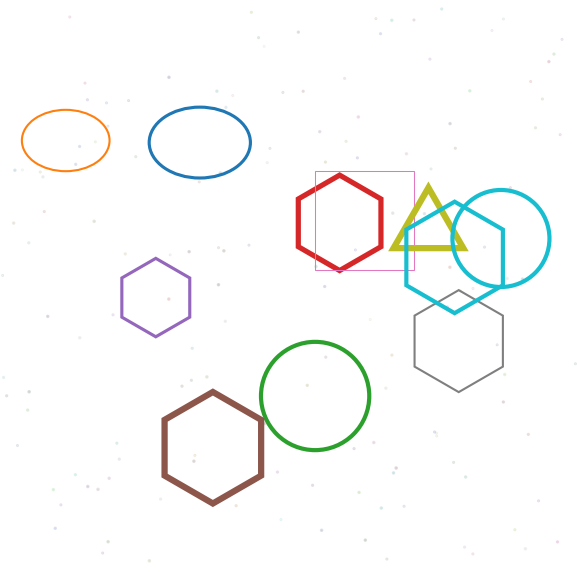[{"shape": "oval", "thickness": 1.5, "radius": 0.44, "center": [0.346, 0.752]}, {"shape": "oval", "thickness": 1, "radius": 0.38, "center": [0.114, 0.756]}, {"shape": "circle", "thickness": 2, "radius": 0.47, "center": [0.546, 0.313]}, {"shape": "hexagon", "thickness": 2.5, "radius": 0.41, "center": [0.588, 0.613]}, {"shape": "hexagon", "thickness": 1.5, "radius": 0.34, "center": [0.27, 0.484]}, {"shape": "hexagon", "thickness": 3, "radius": 0.48, "center": [0.369, 0.224]}, {"shape": "square", "thickness": 0.5, "radius": 0.43, "center": [0.632, 0.617]}, {"shape": "hexagon", "thickness": 1, "radius": 0.44, "center": [0.794, 0.408]}, {"shape": "triangle", "thickness": 3, "radius": 0.35, "center": [0.742, 0.604]}, {"shape": "circle", "thickness": 2, "radius": 0.42, "center": [0.867, 0.586]}, {"shape": "hexagon", "thickness": 2, "radius": 0.48, "center": [0.787, 0.553]}]